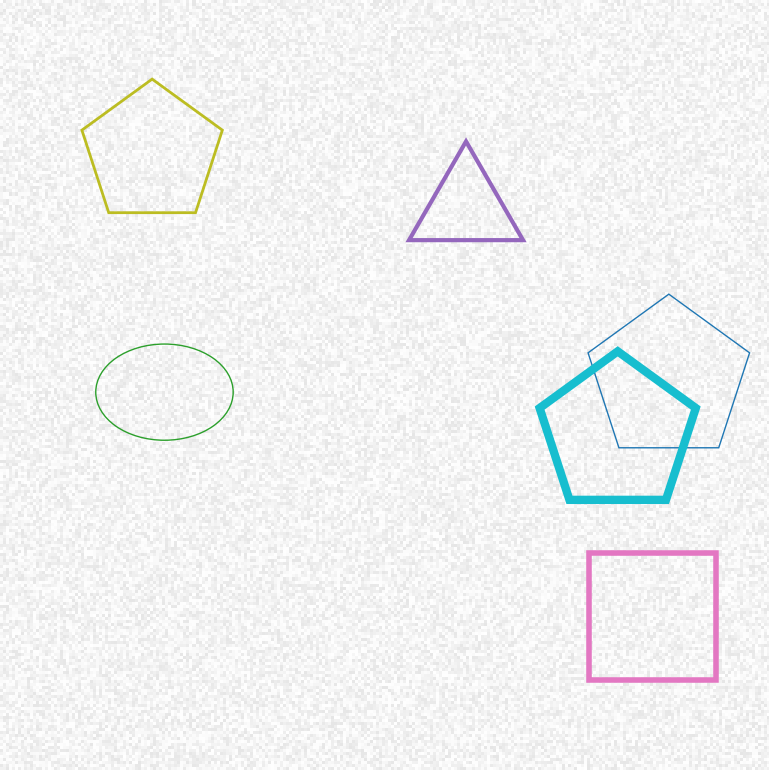[{"shape": "pentagon", "thickness": 0.5, "radius": 0.55, "center": [0.869, 0.508]}, {"shape": "oval", "thickness": 0.5, "radius": 0.45, "center": [0.214, 0.491]}, {"shape": "triangle", "thickness": 1.5, "radius": 0.43, "center": [0.605, 0.731]}, {"shape": "square", "thickness": 2, "radius": 0.41, "center": [0.848, 0.199]}, {"shape": "pentagon", "thickness": 1, "radius": 0.48, "center": [0.198, 0.801]}, {"shape": "pentagon", "thickness": 3, "radius": 0.53, "center": [0.802, 0.437]}]